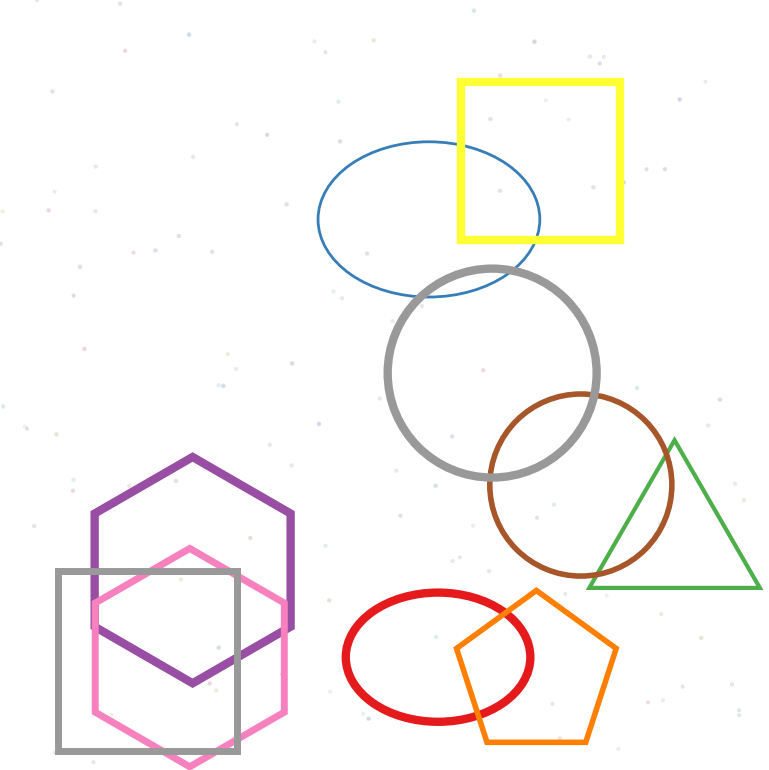[{"shape": "oval", "thickness": 3, "radius": 0.6, "center": [0.569, 0.147]}, {"shape": "oval", "thickness": 1, "radius": 0.72, "center": [0.557, 0.715]}, {"shape": "triangle", "thickness": 1.5, "radius": 0.64, "center": [0.876, 0.3]}, {"shape": "hexagon", "thickness": 3, "radius": 0.73, "center": [0.25, 0.26]}, {"shape": "pentagon", "thickness": 2, "radius": 0.55, "center": [0.697, 0.124]}, {"shape": "square", "thickness": 3, "radius": 0.51, "center": [0.702, 0.791]}, {"shape": "circle", "thickness": 2, "radius": 0.59, "center": [0.754, 0.37]}, {"shape": "hexagon", "thickness": 2.5, "radius": 0.71, "center": [0.246, 0.146]}, {"shape": "square", "thickness": 2.5, "radius": 0.58, "center": [0.192, 0.142]}, {"shape": "circle", "thickness": 3, "radius": 0.68, "center": [0.639, 0.515]}]